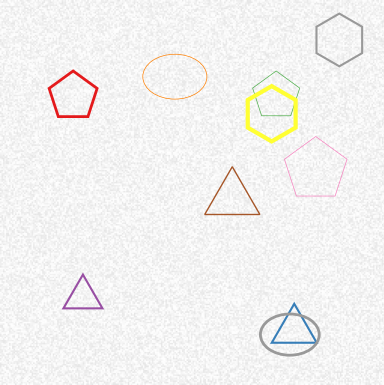[{"shape": "pentagon", "thickness": 2, "radius": 0.33, "center": [0.19, 0.75]}, {"shape": "triangle", "thickness": 1.5, "radius": 0.34, "center": [0.764, 0.143]}, {"shape": "pentagon", "thickness": 0.5, "radius": 0.32, "center": [0.717, 0.751]}, {"shape": "triangle", "thickness": 1.5, "radius": 0.29, "center": [0.215, 0.228]}, {"shape": "oval", "thickness": 0.5, "radius": 0.42, "center": [0.454, 0.801]}, {"shape": "hexagon", "thickness": 3, "radius": 0.36, "center": [0.706, 0.704]}, {"shape": "triangle", "thickness": 1, "radius": 0.41, "center": [0.603, 0.484]}, {"shape": "pentagon", "thickness": 0.5, "radius": 0.43, "center": [0.82, 0.56]}, {"shape": "oval", "thickness": 2, "radius": 0.38, "center": [0.753, 0.131]}, {"shape": "hexagon", "thickness": 1.5, "radius": 0.34, "center": [0.881, 0.896]}]